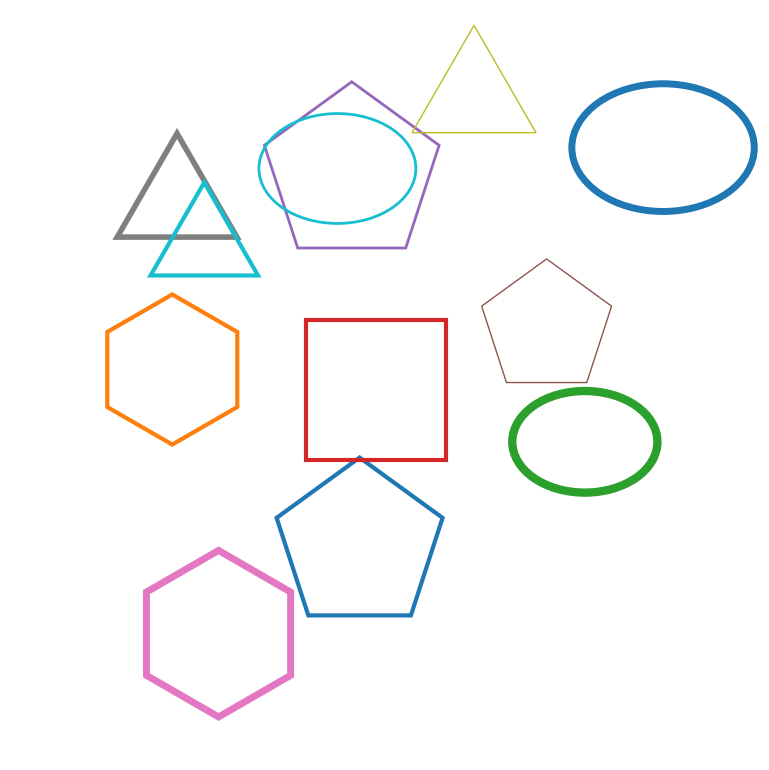[{"shape": "pentagon", "thickness": 1.5, "radius": 0.57, "center": [0.467, 0.292]}, {"shape": "oval", "thickness": 2.5, "radius": 0.59, "center": [0.861, 0.808]}, {"shape": "hexagon", "thickness": 1.5, "radius": 0.49, "center": [0.224, 0.52]}, {"shape": "oval", "thickness": 3, "radius": 0.47, "center": [0.76, 0.426]}, {"shape": "square", "thickness": 1.5, "radius": 0.45, "center": [0.488, 0.494]}, {"shape": "pentagon", "thickness": 1, "radius": 0.6, "center": [0.457, 0.774]}, {"shape": "pentagon", "thickness": 0.5, "radius": 0.44, "center": [0.71, 0.575]}, {"shape": "hexagon", "thickness": 2.5, "radius": 0.54, "center": [0.284, 0.177]}, {"shape": "triangle", "thickness": 2, "radius": 0.45, "center": [0.23, 0.737]}, {"shape": "triangle", "thickness": 0.5, "radius": 0.46, "center": [0.616, 0.874]}, {"shape": "oval", "thickness": 1, "radius": 0.51, "center": [0.438, 0.781]}, {"shape": "triangle", "thickness": 1.5, "radius": 0.4, "center": [0.265, 0.683]}]